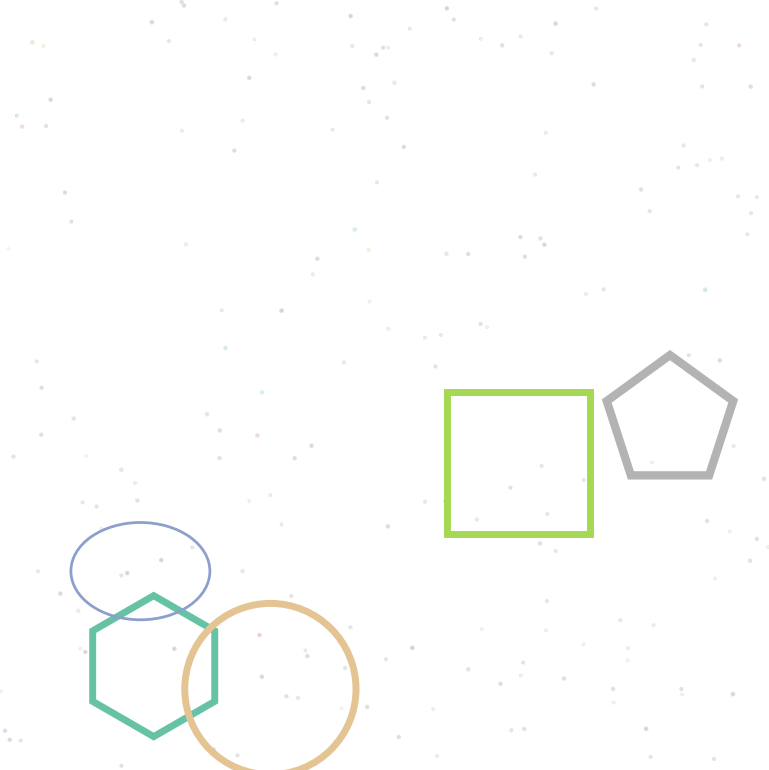[{"shape": "hexagon", "thickness": 2.5, "radius": 0.46, "center": [0.2, 0.135]}, {"shape": "oval", "thickness": 1, "radius": 0.45, "center": [0.182, 0.258]}, {"shape": "square", "thickness": 2.5, "radius": 0.46, "center": [0.674, 0.399]}, {"shape": "circle", "thickness": 2.5, "radius": 0.56, "center": [0.351, 0.105]}, {"shape": "pentagon", "thickness": 3, "radius": 0.43, "center": [0.87, 0.452]}]